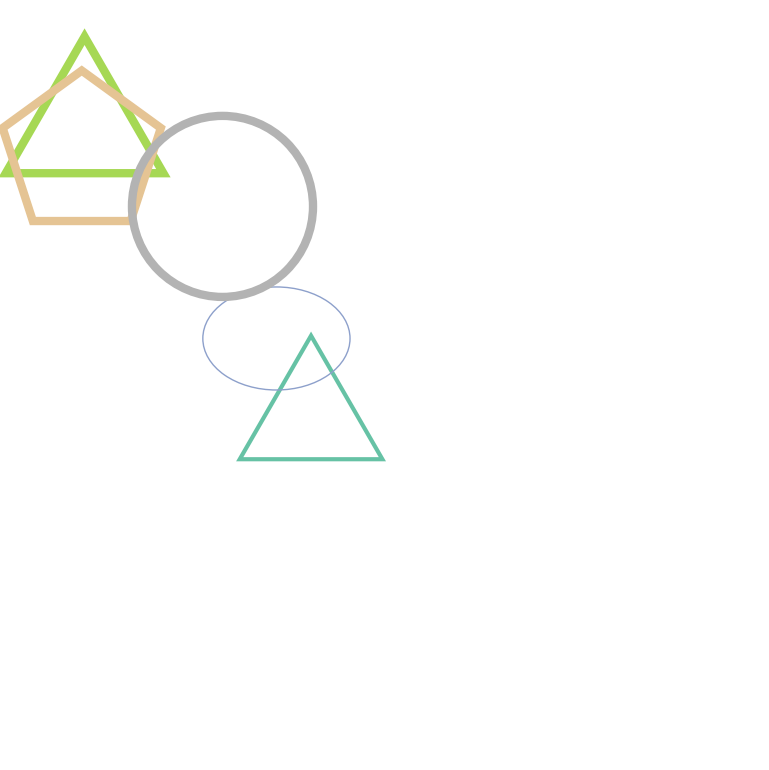[{"shape": "triangle", "thickness": 1.5, "radius": 0.53, "center": [0.404, 0.457]}, {"shape": "oval", "thickness": 0.5, "radius": 0.48, "center": [0.359, 0.56]}, {"shape": "triangle", "thickness": 3, "radius": 0.59, "center": [0.11, 0.834]}, {"shape": "pentagon", "thickness": 3, "radius": 0.54, "center": [0.106, 0.8]}, {"shape": "circle", "thickness": 3, "radius": 0.59, "center": [0.289, 0.732]}]